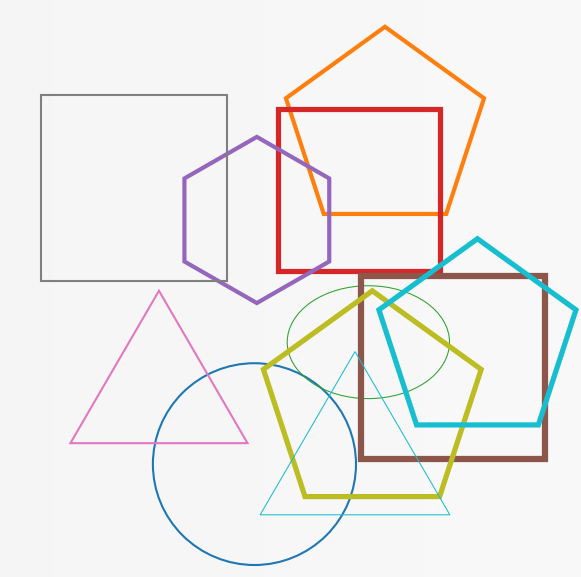[{"shape": "circle", "thickness": 1, "radius": 0.87, "center": [0.438, 0.195]}, {"shape": "pentagon", "thickness": 2, "radius": 0.9, "center": [0.662, 0.774]}, {"shape": "oval", "thickness": 0.5, "radius": 0.7, "center": [0.634, 0.407]}, {"shape": "square", "thickness": 2.5, "radius": 0.7, "center": [0.618, 0.67]}, {"shape": "hexagon", "thickness": 2, "radius": 0.72, "center": [0.442, 0.618]}, {"shape": "square", "thickness": 3, "radius": 0.79, "center": [0.78, 0.363]}, {"shape": "triangle", "thickness": 1, "radius": 0.88, "center": [0.273, 0.32]}, {"shape": "square", "thickness": 1, "radius": 0.8, "center": [0.23, 0.673]}, {"shape": "pentagon", "thickness": 2.5, "radius": 0.98, "center": [0.641, 0.299]}, {"shape": "pentagon", "thickness": 2.5, "radius": 0.89, "center": [0.821, 0.408]}, {"shape": "triangle", "thickness": 0.5, "radius": 0.94, "center": [0.611, 0.202]}]